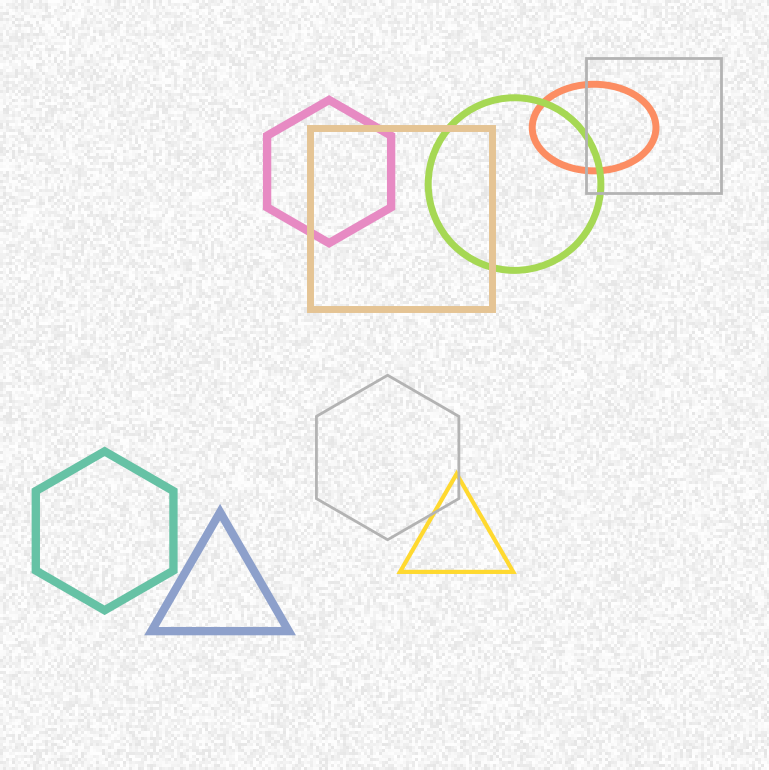[{"shape": "hexagon", "thickness": 3, "radius": 0.52, "center": [0.136, 0.311]}, {"shape": "oval", "thickness": 2.5, "radius": 0.4, "center": [0.772, 0.834]}, {"shape": "triangle", "thickness": 3, "radius": 0.51, "center": [0.286, 0.232]}, {"shape": "hexagon", "thickness": 3, "radius": 0.46, "center": [0.427, 0.777]}, {"shape": "circle", "thickness": 2.5, "radius": 0.56, "center": [0.668, 0.761]}, {"shape": "triangle", "thickness": 1.5, "radius": 0.42, "center": [0.593, 0.3]}, {"shape": "square", "thickness": 2.5, "radius": 0.59, "center": [0.521, 0.716]}, {"shape": "square", "thickness": 1, "radius": 0.44, "center": [0.848, 0.837]}, {"shape": "hexagon", "thickness": 1, "radius": 0.53, "center": [0.503, 0.406]}]